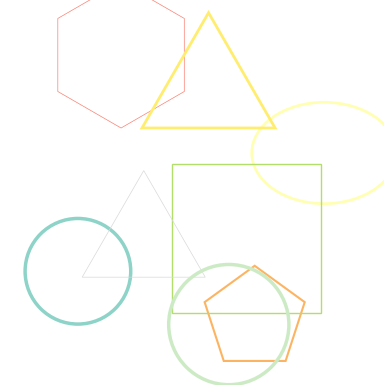[{"shape": "circle", "thickness": 2.5, "radius": 0.69, "center": [0.202, 0.295]}, {"shape": "oval", "thickness": 2, "radius": 0.94, "center": [0.842, 0.603]}, {"shape": "hexagon", "thickness": 0.5, "radius": 0.95, "center": [0.314, 0.857]}, {"shape": "pentagon", "thickness": 1.5, "radius": 0.68, "center": [0.662, 0.173]}, {"shape": "square", "thickness": 1, "radius": 0.97, "center": [0.64, 0.381]}, {"shape": "triangle", "thickness": 0.5, "radius": 0.92, "center": [0.373, 0.372]}, {"shape": "circle", "thickness": 2.5, "radius": 0.78, "center": [0.594, 0.157]}, {"shape": "triangle", "thickness": 2, "radius": 1.0, "center": [0.542, 0.767]}]